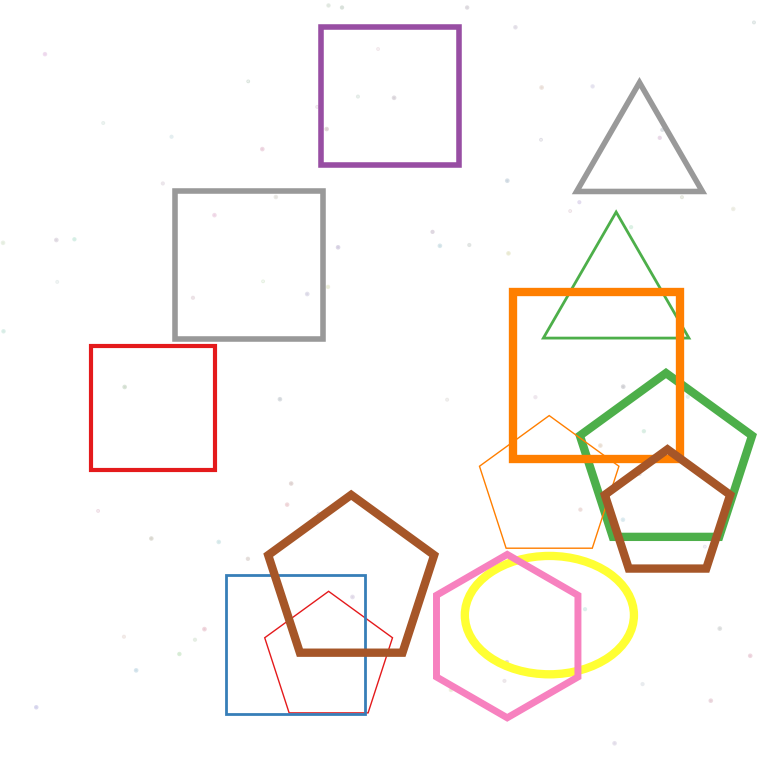[{"shape": "square", "thickness": 1.5, "radius": 0.4, "center": [0.199, 0.471]}, {"shape": "pentagon", "thickness": 0.5, "radius": 0.44, "center": [0.427, 0.145]}, {"shape": "square", "thickness": 1, "radius": 0.45, "center": [0.383, 0.163]}, {"shape": "triangle", "thickness": 1, "radius": 0.55, "center": [0.8, 0.616]}, {"shape": "pentagon", "thickness": 3, "radius": 0.59, "center": [0.865, 0.398]}, {"shape": "square", "thickness": 2, "radius": 0.45, "center": [0.506, 0.876]}, {"shape": "square", "thickness": 3, "radius": 0.54, "center": [0.775, 0.512]}, {"shape": "pentagon", "thickness": 0.5, "radius": 0.48, "center": [0.713, 0.365]}, {"shape": "oval", "thickness": 3, "radius": 0.55, "center": [0.713, 0.201]}, {"shape": "pentagon", "thickness": 3, "radius": 0.57, "center": [0.456, 0.244]}, {"shape": "pentagon", "thickness": 3, "radius": 0.43, "center": [0.867, 0.331]}, {"shape": "hexagon", "thickness": 2.5, "radius": 0.53, "center": [0.659, 0.174]}, {"shape": "square", "thickness": 2, "radius": 0.48, "center": [0.324, 0.656]}, {"shape": "triangle", "thickness": 2, "radius": 0.47, "center": [0.831, 0.798]}]